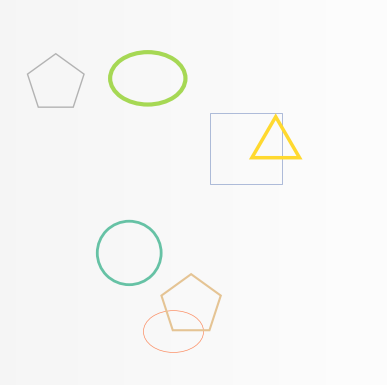[{"shape": "circle", "thickness": 2, "radius": 0.41, "center": [0.333, 0.343]}, {"shape": "oval", "thickness": 0.5, "radius": 0.39, "center": [0.448, 0.139]}, {"shape": "square", "thickness": 0.5, "radius": 0.46, "center": [0.635, 0.615]}, {"shape": "oval", "thickness": 3, "radius": 0.49, "center": [0.381, 0.797]}, {"shape": "triangle", "thickness": 2.5, "radius": 0.35, "center": [0.712, 0.626]}, {"shape": "pentagon", "thickness": 1.5, "radius": 0.4, "center": [0.493, 0.207]}, {"shape": "pentagon", "thickness": 1, "radius": 0.38, "center": [0.144, 0.784]}]